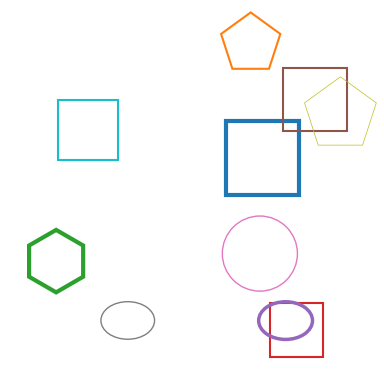[{"shape": "square", "thickness": 3, "radius": 0.48, "center": [0.682, 0.589]}, {"shape": "pentagon", "thickness": 1.5, "radius": 0.4, "center": [0.651, 0.887]}, {"shape": "hexagon", "thickness": 3, "radius": 0.41, "center": [0.146, 0.322]}, {"shape": "square", "thickness": 1.5, "radius": 0.35, "center": [0.77, 0.142]}, {"shape": "oval", "thickness": 2.5, "radius": 0.35, "center": [0.742, 0.167]}, {"shape": "square", "thickness": 1.5, "radius": 0.41, "center": [0.818, 0.741]}, {"shape": "circle", "thickness": 1, "radius": 0.49, "center": [0.675, 0.341]}, {"shape": "oval", "thickness": 1, "radius": 0.35, "center": [0.332, 0.168]}, {"shape": "pentagon", "thickness": 0.5, "radius": 0.49, "center": [0.884, 0.702]}, {"shape": "square", "thickness": 1.5, "radius": 0.39, "center": [0.228, 0.663]}]